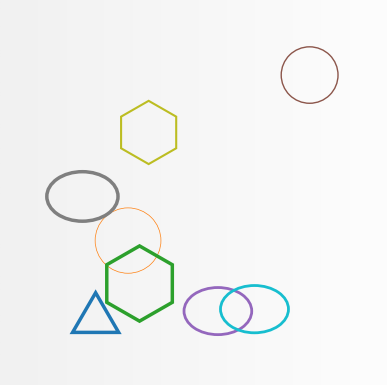[{"shape": "triangle", "thickness": 2.5, "radius": 0.34, "center": [0.247, 0.171]}, {"shape": "circle", "thickness": 0.5, "radius": 0.42, "center": [0.33, 0.375]}, {"shape": "hexagon", "thickness": 2.5, "radius": 0.49, "center": [0.36, 0.264]}, {"shape": "oval", "thickness": 2, "radius": 0.44, "center": [0.562, 0.192]}, {"shape": "circle", "thickness": 1, "radius": 0.37, "center": [0.799, 0.805]}, {"shape": "oval", "thickness": 2.5, "radius": 0.46, "center": [0.213, 0.49]}, {"shape": "hexagon", "thickness": 1.5, "radius": 0.41, "center": [0.384, 0.656]}, {"shape": "oval", "thickness": 2, "radius": 0.44, "center": [0.657, 0.197]}]